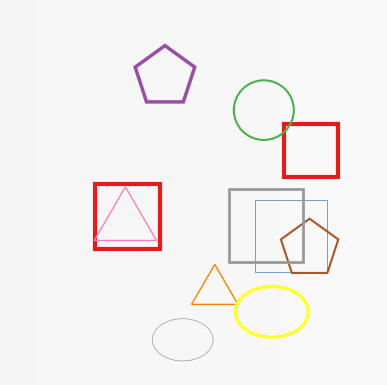[{"shape": "square", "thickness": 3, "radius": 0.35, "center": [0.803, 0.61]}, {"shape": "square", "thickness": 3, "radius": 0.42, "center": [0.329, 0.437]}, {"shape": "square", "thickness": 0.5, "radius": 0.47, "center": [0.751, 0.387]}, {"shape": "circle", "thickness": 1.5, "radius": 0.39, "center": [0.681, 0.714]}, {"shape": "pentagon", "thickness": 2.5, "radius": 0.4, "center": [0.426, 0.801]}, {"shape": "triangle", "thickness": 1, "radius": 0.35, "center": [0.554, 0.244]}, {"shape": "oval", "thickness": 2.5, "radius": 0.47, "center": [0.701, 0.19]}, {"shape": "pentagon", "thickness": 1.5, "radius": 0.39, "center": [0.799, 0.354]}, {"shape": "triangle", "thickness": 1, "radius": 0.46, "center": [0.323, 0.422]}, {"shape": "oval", "thickness": 0.5, "radius": 0.39, "center": [0.472, 0.117]}, {"shape": "square", "thickness": 2, "radius": 0.47, "center": [0.686, 0.415]}]